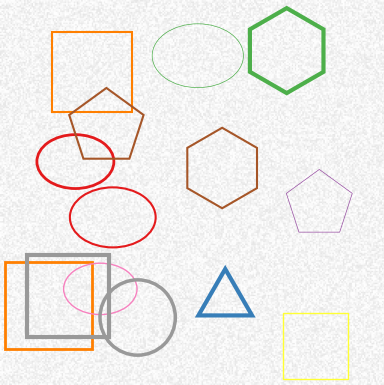[{"shape": "oval", "thickness": 2, "radius": 0.5, "center": [0.196, 0.58]}, {"shape": "oval", "thickness": 1.5, "radius": 0.56, "center": [0.293, 0.435]}, {"shape": "triangle", "thickness": 3, "radius": 0.4, "center": [0.585, 0.221]}, {"shape": "hexagon", "thickness": 3, "radius": 0.55, "center": [0.745, 0.869]}, {"shape": "oval", "thickness": 0.5, "radius": 0.59, "center": [0.514, 0.855]}, {"shape": "pentagon", "thickness": 0.5, "radius": 0.45, "center": [0.829, 0.47]}, {"shape": "square", "thickness": 2, "radius": 0.57, "center": [0.125, 0.206]}, {"shape": "square", "thickness": 1.5, "radius": 0.52, "center": [0.239, 0.814]}, {"shape": "square", "thickness": 1, "radius": 0.42, "center": [0.819, 0.102]}, {"shape": "pentagon", "thickness": 1.5, "radius": 0.51, "center": [0.276, 0.67]}, {"shape": "hexagon", "thickness": 1.5, "radius": 0.52, "center": [0.577, 0.564]}, {"shape": "oval", "thickness": 1, "radius": 0.48, "center": [0.261, 0.25]}, {"shape": "circle", "thickness": 2.5, "radius": 0.49, "center": [0.358, 0.175]}, {"shape": "square", "thickness": 3, "radius": 0.53, "center": [0.177, 0.231]}]